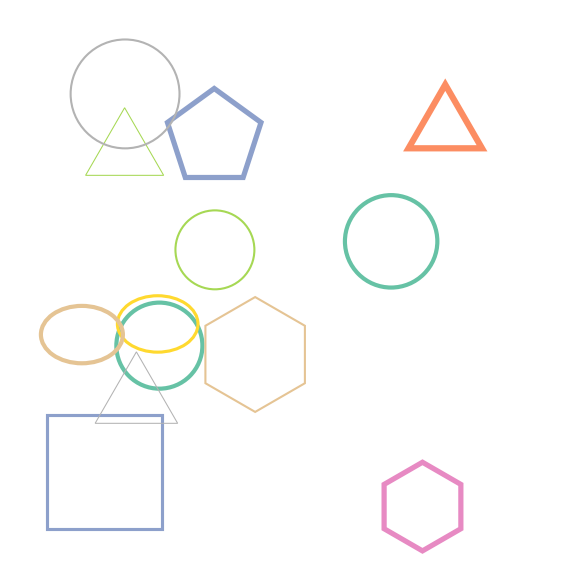[{"shape": "circle", "thickness": 2, "radius": 0.37, "center": [0.276, 0.401]}, {"shape": "circle", "thickness": 2, "radius": 0.4, "center": [0.677, 0.581]}, {"shape": "triangle", "thickness": 3, "radius": 0.37, "center": [0.771, 0.779]}, {"shape": "square", "thickness": 1.5, "radius": 0.5, "center": [0.181, 0.182]}, {"shape": "pentagon", "thickness": 2.5, "radius": 0.43, "center": [0.371, 0.761]}, {"shape": "hexagon", "thickness": 2.5, "radius": 0.38, "center": [0.732, 0.122]}, {"shape": "triangle", "thickness": 0.5, "radius": 0.39, "center": [0.216, 0.735]}, {"shape": "circle", "thickness": 1, "radius": 0.34, "center": [0.372, 0.567]}, {"shape": "oval", "thickness": 1.5, "radius": 0.35, "center": [0.273, 0.438]}, {"shape": "hexagon", "thickness": 1, "radius": 0.5, "center": [0.442, 0.385]}, {"shape": "oval", "thickness": 2, "radius": 0.35, "center": [0.142, 0.42]}, {"shape": "circle", "thickness": 1, "radius": 0.47, "center": [0.217, 0.837]}, {"shape": "triangle", "thickness": 0.5, "radius": 0.41, "center": [0.236, 0.307]}]